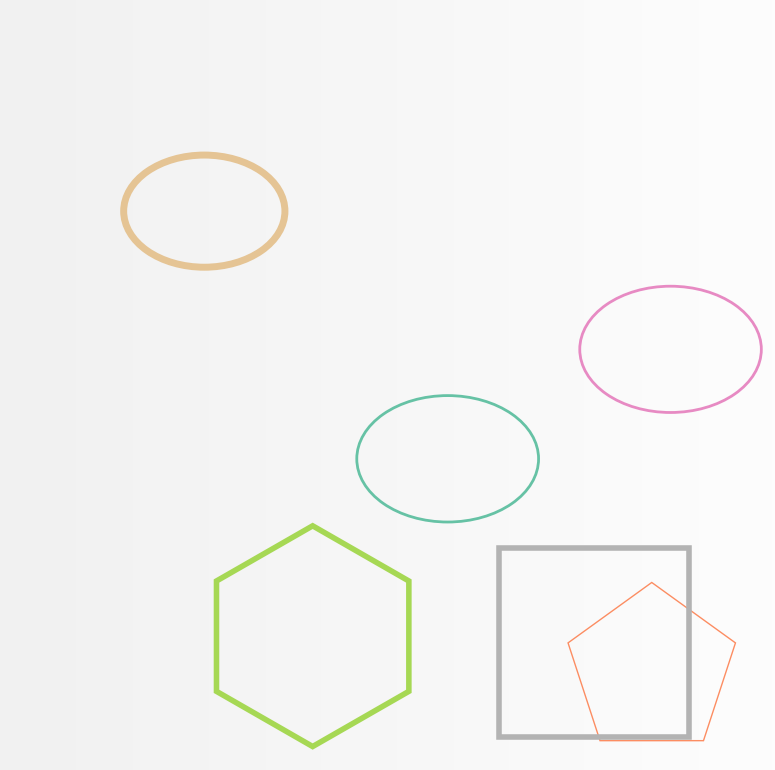[{"shape": "oval", "thickness": 1, "radius": 0.59, "center": [0.578, 0.404]}, {"shape": "pentagon", "thickness": 0.5, "radius": 0.57, "center": [0.841, 0.13]}, {"shape": "oval", "thickness": 1, "radius": 0.59, "center": [0.865, 0.546]}, {"shape": "hexagon", "thickness": 2, "radius": 0.72, "center": [0.403, 0.174]}, {"shape": "oval", "thickness": 2.5, "radius": 0.52, "center": [0.264, 0.726]}, {"shape": "square", "thickness": 2, "radius": 0.61, "center": [0.766, 0.165]}]